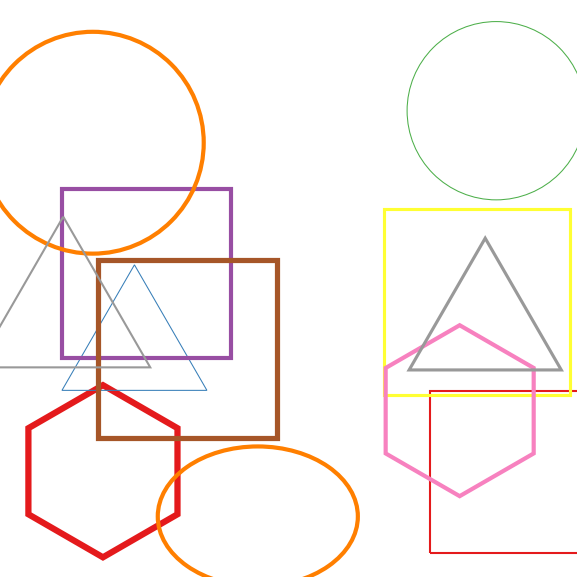[{"shape": "square", "thickness": 1, "radius": 0.7, "center": [0.884, 0.182]}, {"shape": "hexagon", "thickness": 3, "radius": 0.75, "center": [0.178, 0.183]}, {"shape": "triangle", "thickness": 0.5, "radius": 0.72, "center": [0.233, 0.396]}, {"shape": "circle", "thickness": 0.5, "radius": 0.77, "center": [0.859, 0.807]}, {"shape": "square", "thickness": 2, "radius": 0.73, "center": [0.254, 0.525]}, {"shape": "circle", "thickness": 2, "radius": 0.96, "center": [0.161, 0.752]}, {"shape": "oval", "thickness": 2, "radius": 0.87, "center": [0.446, 0.105]}, {"shape": "square", "thickness": 1.5, "radius": 0.8, "center": [0.826, 0.477]}, {"shape": "square", "thickness": 2.5, "radius": 0.77, "center": [0.324, 0.395]}, {"shape": "hexagon", "thickness": 2, "radius": 0.74, "center": [0.796, 0.288]}, {"shape": "triangle", "thickness": 1.5, "radius": 0.76, "center": [0.84, 0.435]}, {"shape": "triangle", "thickness": 1, "radius": 0.87, "center": [0.11, 0.45]}]